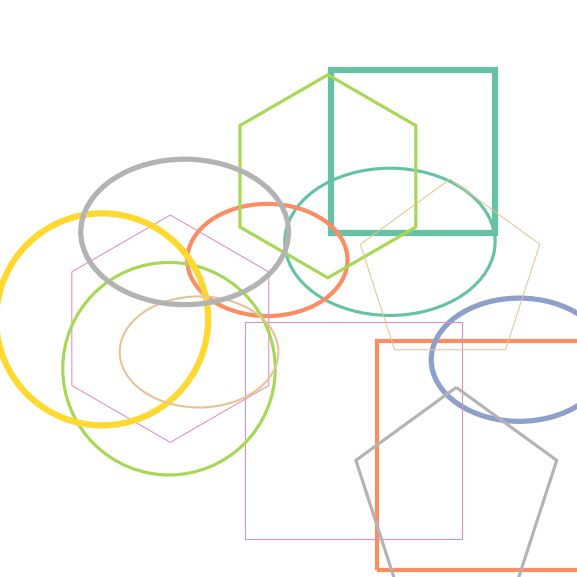[{"shape": "oval", "thickness": 1.5, "radius": 0.91, "center": [0.675, 0.58]}, {"shape": "square", "thickness": 3, "radius": 0.71, "center": [0.715, 0.736]}, {"shape": "square", "thickness": 2, "radius": 0.99, "center": [0.851, 0.21]}, {"shape": "oval", "thickness": 2, "radius": 0.69, "center": [0.463, 0.549]}, {"shape": "oval", "thickness": 2.5, "radius": 0.76, "center": [0.899, 0.376]}, {"shape": "hexagon", "thickness": 0.5, "radius": 0.98, "center": [0.295, 0.43]}, {"shape": "square", "thickness": 0.5, "radius": 0.94, "center": [0.612, 0.253]}, {"shape": "hexagon", "thickness": 1.5, "radius": 0.88, "center": [0.568, 0.694]}, {"shape": "circle", "thickness": 1.5, "radius": 0.92, "center": [0.293, 0.361]}, {"shape": "circle", "thickness": 3, "radius": 0.92, "center": [0.177, 0.446]}, {"shape": "pentagon", "thickness": 0.5, "radius": 0.82, "center": [0.779, 0.526]}, {"shape": "oval", "thickness": 1, "radius": 0.69, "center": [0.345, 0.39]}, {"shape": "pentagon", "thickness": 1.5, "radius": 0.91, "center": [0.79, 0.145]}, {"shape": "oval", "thickness": 2.5, "radius": 0.9, "center": [0.32, 0.598]}]